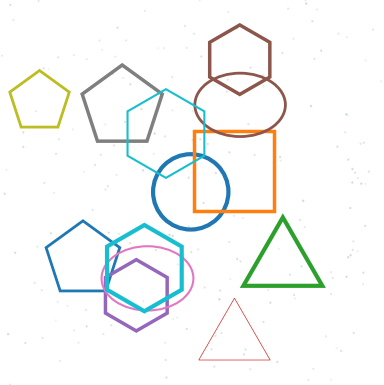[{"shape": "pentagon", "thickness": 2, "radius": 0.5, "center": [0.215, 0.326]}, {"shape": "circle", "thickness": 3, "radius": 0.49, "center": [0.495, 0.502]}, {"shape": "square", "thickness": 2.5, "radius": 0.52, "center": [0.609, 0.555]}, {"shape": "triangle", "thickness": 3, "radius": 0.59, "center": [0.735, 0.317]}, {"shape": "triangle", "thickness": 0.5, "radius": 0.54, "center": [0.609, 0.118]}, {"shape": "hexagon", "thickness": 2.5, "radius": 0.46, "center": [0.354, 0.233]}, {"shape": "hexagon", "thickness": 2.5, "radius": 0.45, "center": [0.623, 0.845]}, {"shape": "oval", "thickness": 2, "radius": 0.59, "center": [0.624, 0.728]}, {"shape": "oval", "thickness": 1.5, "radius": 0.6, "center": [0.383, 0.277]}, {"shape": "pentagon", "thickness": 2.5, "radius": 0.55, "center": [0.317, 0.722]}, {"shape": "pentagon", "thickness": 2, "radius": 0.41, "center": [0.103, 0.736]}, {"shape": "hexagon", "thickness": 1.5, "radius": 0.58, "center": [0.431, 0.653]}, {"shape": "hexagon", "thickness": 3, "radius": 0.56, "center": [0.375, 0.304]}]